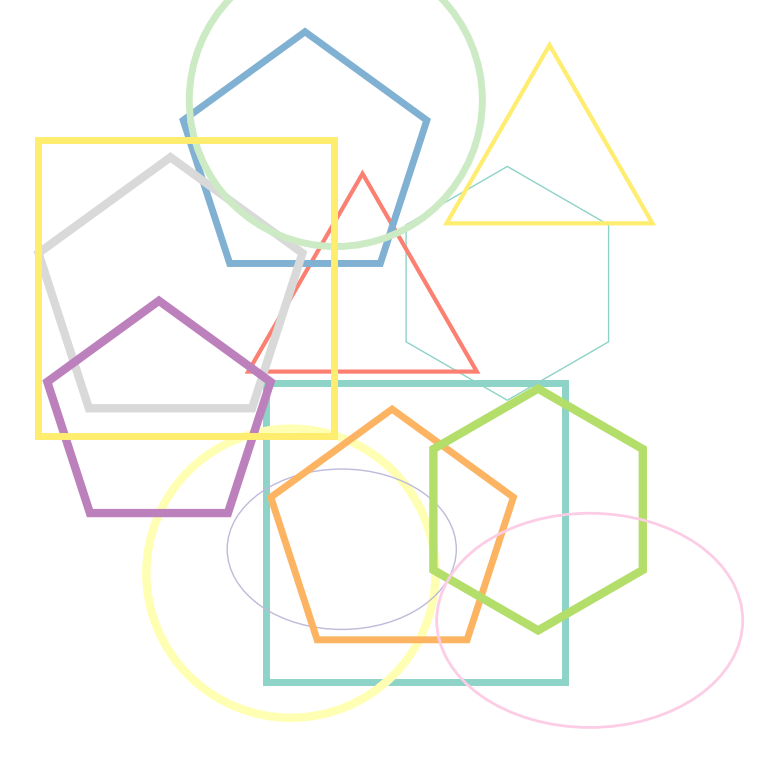[{"shape": "hexagon", "thickness": 0.5, "radius": 0.76, "center": [0.659, 0.632]}, {"shape": "square", "thickness": 2.5, "radius": 0.97, "center": [0.539, 0.308]}, {"shape": "circle", "thickness": 3, "radius": 0.94, "center": [0.378, 0.256]}, {"shape": "oval", "thickness": 0.5, "radius": 0.74, "center": [0.444, 0.287]}, {"shape": "triangle", "thickness": 1.5, "radius": 0.86, "center": [0.471, 0.603]}, {"shape": "pentagon", "thickness": 2.5, "radius": 0.83, "center": [0.396, 0.792]}, {"shape": "pentagon", "thickness": 2.5, "radius": 0.83, "center": [0.509, 0.303]}, {"shape": "hexagon", "thickness": 3, "radius": 0.78, "center": [0.699, 0.338]}, {"shape": "oval", "thickness": 1, "radius": 0.99, "center": [0.766, 0.194]}, {"shape": "pentagon", "thickness": 3, "radius": 0.9, "center": [0.221, 0.616]}, {"shape": "pentagon", "thickness": 3, "radius": 0.76, "center": [0.206, 0.457]}, {"shape": "circle", "thickness": 2.5, "radius": 0.95, "center": [0.436, 0.87]}, {"shape": "triangle", "thickness": 1.5, "radius": 0.77, "center": [0.714, 0.787]}, {"shape": "square", "thickness": 2.5, "radius": 0.96, "center": [0.242, 0.626]}]